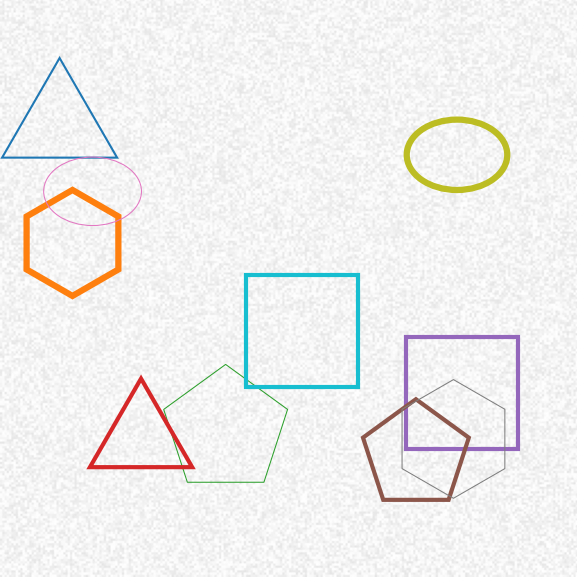[{"shape": "triangle", "thickness": 1, "radius": 0.57, "center": [0.103, 0.784]}, {"shape": "hexagon", "thickness": 3, "radius": 0.46, "center": [0.126, 0.578]}, {"shape": "pentagon", "thickness": 0.5, "radius": 0.56, "center": [0.391, 0.255]}, {"shape": "triangle", "thickness": 2, "radius": 0.51, "center": [0.244, 0.241]}, {"shape": "square", "thickness": 2, "radius": 0.48, "center": [0.8, 0.318]}, {"shape": "pentagon", "thickness": 2, "radius": 0.48, "center": [0.72, 0.212]}, {"shape": "oval", "thickness": 0.5, "radius": 0.42, "center": [0.16, 0.668]}, {"shape": "hexagon", "thickness": 0.5, "radius": 0.51, "center": [0.785, 0.239]}, {"shape": "oval", "thickness": 3, "radius": 0.44, "center": [0.791, 0.731]}, {"shape": "square", "thickness": 2, "radius": 0.48, "center": [0.523, 0.426]}]